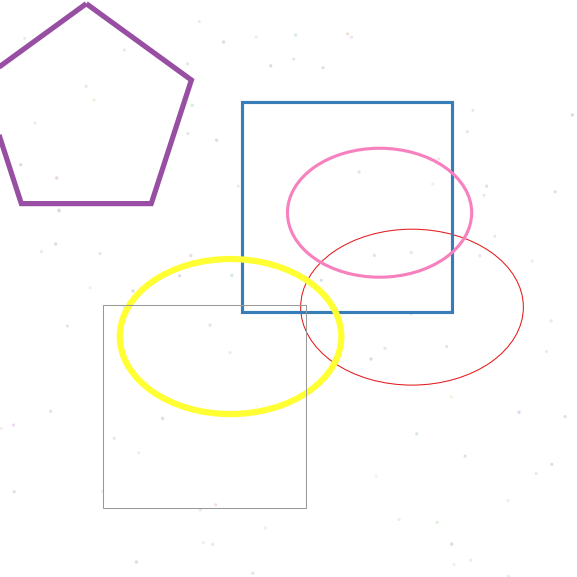[{"shape": "oval", "thickness": 0.5, "radius": 0.96, "center": [0.713, 0.467]}, {"shape": "square", "thickness": 1.5, "radius": 0.91, "center": [0.601, 0.641]}, {"shape": "pentagon", "thickness": 2.5, "radius": 0.96, "center": [0.149, 0.801]}, {"shape": "oval", "thickness": 3, "radius": 0.96, "center": [0.399, 0.416]}, {"shape": "oval", "thickness": 1.5, "radius": 0.8, "center": [0.657, 0.631]}, {"shape": "square", "thickness": 0.5, "radius": 0.88, "center": [0.354, 0.295]}]